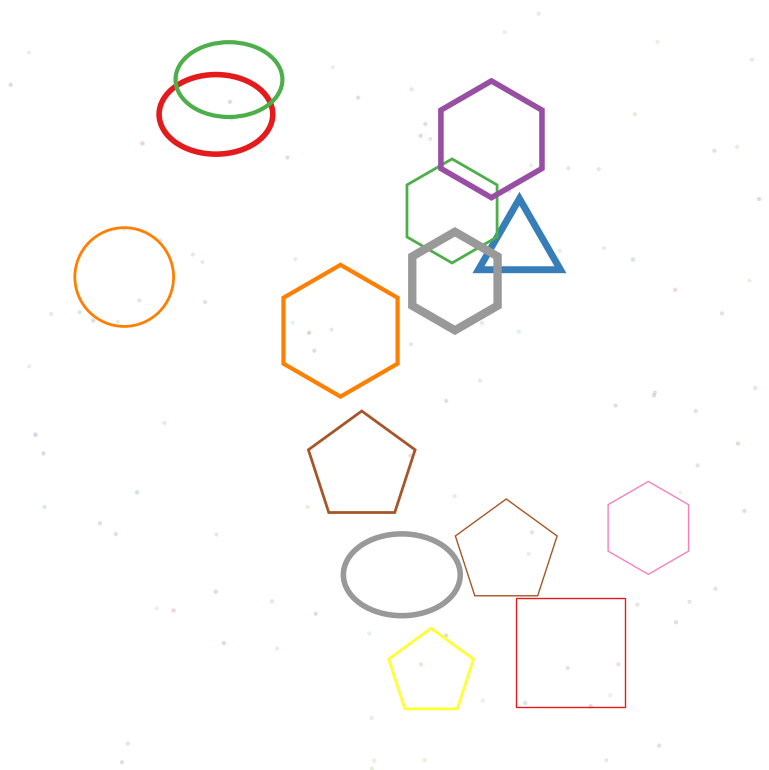[{"shape": "oval", "thickness": 2, "radius": 0.37, "center": [0.28, 0.851]}, {"shape": "square", "thickness": 0.5, "radius": 0.35, "center": [0.741, 0.153]}, {"shape": "triangle", "thickness": 2.5, "radius": 0.31, "center": [0.675, 0.68]}, {"shape": "oval", "thickness": 1.5, "radius": 0.35, "center": [0.297, 0.897]}, {"shape": "hexagon", "thickness": 1, "radius": 0.34, "center": [0.587, 0.726]}, {"shape": "hexagon", "thickness": 2, "radius": 0.38, "center": [0.638, 0.819]}, {"shape": "hexagon", "thickness": 1.5, "radius": 0.43, "center": [0.442, 0.57]}, {"shape": "circle", "thickness": 1, "radius": 0.32, "center": [0.161, 0.64]}, {"shape": "pentagon", "thickness": 1, "radius": 0.29, "center": [0.56, 0.126]}, {"shape": "pentagon", "thickness": 1, "radius": 0.36, "center": [0.47, 0.393]}, {"shape": "pentagon", "thickness": 0.5, "radius": 0.35, "center": [0.657, 0.282]}, {"shape": "hexagon", "thickness": 0.5, "radius": 0.3, "center": [0.842, 0.314]}, {"shape": "oval", "thickness": 2, "radius": 0.38, "center": [0.522, 0.254]}, {"shape": "hexagon", "thickness": 3, "radius": 0.32, "center": [0.591, 0.635]}]